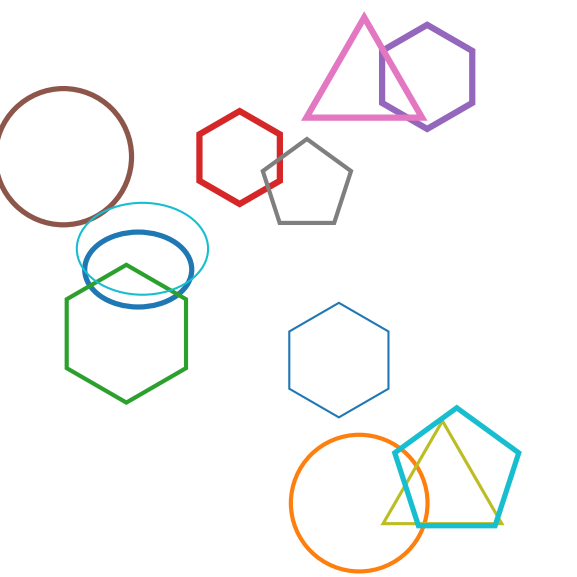[{"shape": "hexagon", "thickness": 1, "radius": 0.5, "center": [0.587, 0.376]}, {"shape": "oval", "thickness": 2.5, "radius": 0.46, "center": [0.239, 0.532]}, {"shape": "circle", "thickness": 2, "radius": 0.59, "center": [0.622, 0.128]}, {"shape": "hexagon", "thickness": 2, "radius": 0.6, "center": [0.219, 0.421]}, {"shape": "hexagon", "thickness": 3, "radius": 0.4, "center": [0.415, 0.726]}, {"shape": "hexagon", "thickness": 3, "radius": 0.45, "center": [0.74, 0.866]}, {"shape": "circle", "thickness": 2.5, "radius": 0.59, "center": [0.11, 0.728]}, {"shape": "triangle", "thickness": 3, "radius": 0.58, "center": [0.631, 0.853]}, {"shape": "pentagon", "thickness": 2, "radius": 0.4, "center": [0.531, 0.678]}, {"shape": "triangle", "thickness": 1.5, "radius": 0.59, "center": [0.766, 0.152]}, {"shape": "oval", "thickness": 1, "radius": 0.57, "center": [0.247, 0.568]}, {"shape": "pentagon", "thickness": 2.5, "radius": 0.56, "center": [0.791, 0.18]}]